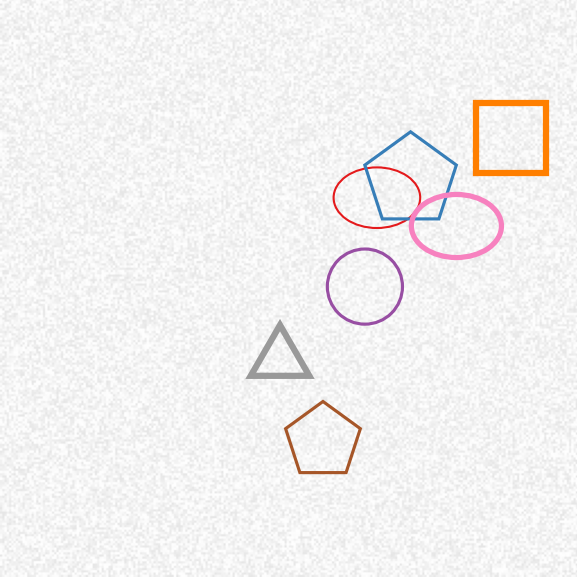[{"shape": "oval", "thickness": 1, "radius": 0.37, "center": [0.653, 0.657]}, {"shape": "pentagon", "thickness": 1.5, "radius": 0.42, "center": [0.711, 0.688]}, {"shape": "circle", "thickness": 1.5, "radius": 0.33, "center": [0.632, 0.503]}, {"shape": "square", "thickness": 3, "radius": 0.3, "center": [0.885, 0.76]}, {"shape": "pentagon", "thickness": 1.5, "radius": 0.34, "center": [0.559, 0.236]}, {"shape": "oval", "thickness": 2.5, "radius": 0.39, "center": [0.79, 0.608]}, {"shape": "triangle", "thickness": 3, "radius": 0.29, "center": [0.485, 0.378]}]